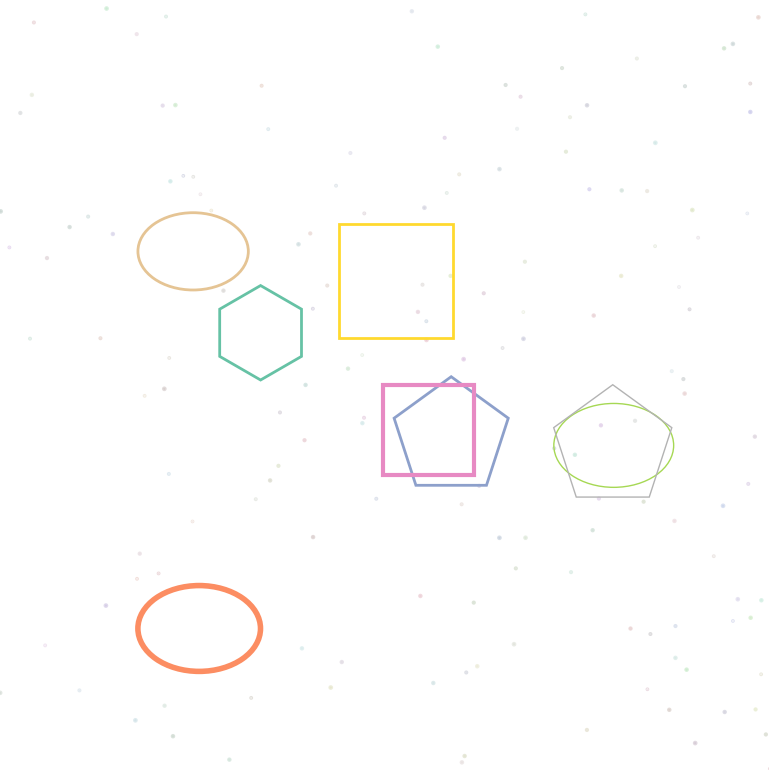[{"shape": "hexagon", "thickness": 1, "radius": 0.31, "center": [0.338, 0.568]}, {"shape": "oval", "thickness": 2, "radius": 0.4, "center": [0.259, 0.184]}, {"shape": "pentagon", "thickness": 1, "radius": 0.39, "center": [0.586, 0.433]}, {"shape": "square", "thickness": 1.5, "radius": 0.29, "center": [0.556, 0.442]}, {"shape": "oval", "thickness": 0.5, "radius": 0.39, "center": [0.797, 0.422]}, {"shape": "square", "thickness": 1, "radius": 0.37, "center": [0.514, 0.635]}, {"shape": "oval", "thickness": 1, "radius": 0.36, "center": [0.251, 0.674]}, {"shape": "pentagon", "thickness": 0.5, "radius": 0.4, "center": [0.796, 0.42]}]